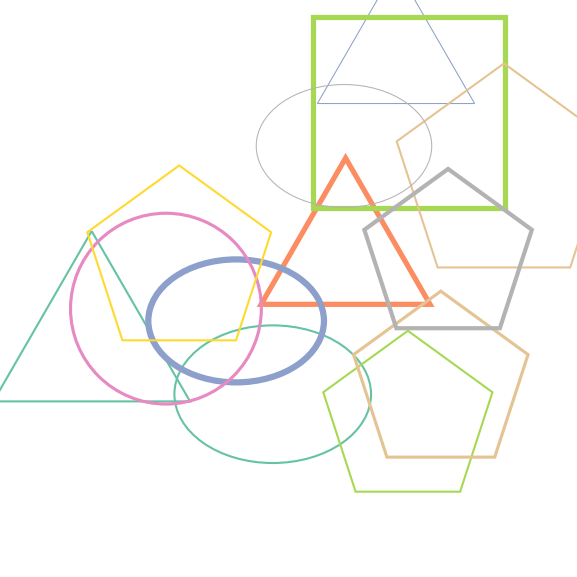[{"shape": "oval", "thickness": 1, "radius": 0.85, "center": [0.472, 0.317]}, {"shape": "triangle", "thickness": 1, "radius": 0.98, "center": [0.159, 0.402]}, {"shape": "triangle", "thickness": 2.5, "radius": 0.84, "center": [0.598, 0.557]}, {"shape": "oval", "thickness": 3, "radius": 0.76, "center": [0.409, 0.443]}, {"shape": "triangle", "thickness": 0.5, "radius": 0.79, "center": [0.686, 0.898]}, {"shape": "circle", "thickness": 1.5, "radius": 0.83, "center": [0.287, 0.465]}, {"shape": "pentagon", "thickness": 1, "radius": 0.77, "center": [0.706, 0.272]}, {"shape": "square", "thickness": 2.5, "radius": 0.83, "center": [0.708, 0.805]}, {"shape": "pentagon", "thickness": 1, "radius": 0.84, "center": [0.31, 0.545]}, {"shape": "pentagon", "thickness": 1, "radius": 0.98, "center": [0.873, 0.694]}, {"shape": "pentagon", "thickness": 1.5, "radius": 0.79, "center": [0.763, 0.336]}, {"shape": "oval", "thickness": 0.5, "radius": 0.76, "center": [0.596, 0.746]}, {"shape": "pentagon", "thickness": 2, "radius": 0.76, "center": [0.776, 0.554]}]